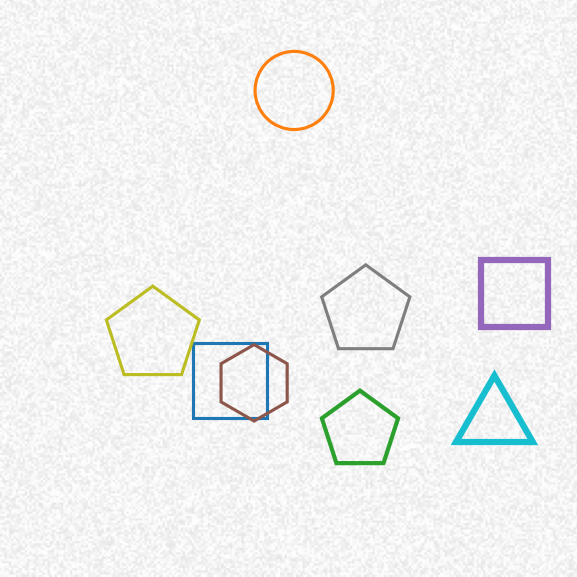[{"shape": "square", "thickness": 1.5, "radius": 0.32, "center": [0.399, 0.34]}, {"shape": "circle", "thickness": 1.5, "radius": 0.34, "center": [0.509, 0.843]}, {"shape": "pentagon", "thickness": 2, "radius": 0.35, "center": [0.623, 0.253]}, {"shape": "square", "thickness": 3, "radius": 0.29, "center": [0.891, 0.491]}, {"shape": "hexagon", "thickness": 1.5, "radius": 0.33, "center": [0.44, 0.336]}, {"shape": "pentagon", "thickness": 1.5, "radius": 0.4, "center": [0.633, 0.46]}, {"shape": "pentagon", "thickness": 1.5, "radius": 0.42, "center": [0.265, 0.419]}, {"shape": "triangle", "thickness": 3, "radius": 0.38, "center": [0.856, 0.272]}]